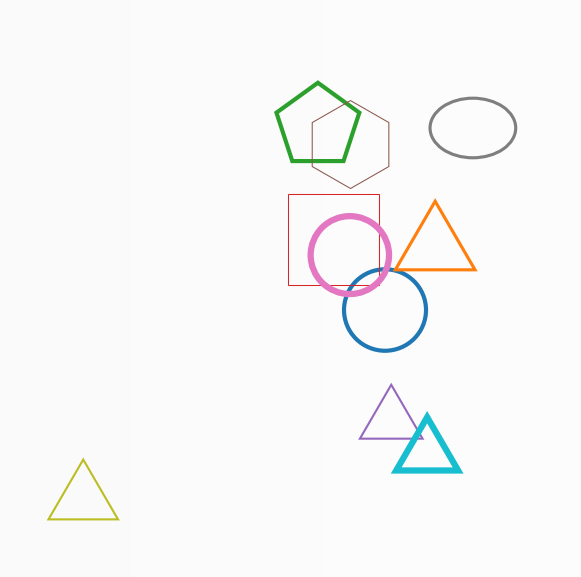[{"shape": "circle", "thickness": 2, "radius": 0.35, "center": [0.662, 0.462]}, {"shape": "triangle", "thickness": 1.5, "radius": 0.4, "center": [0.749, 0.572]}, {"shape": "pentagon", "thickness": 2, "radius": 0.37, "center": [0.547, 0.781]}, {"shape": "square", "thickness": 0.5, "radius": 0.39, "center": [0.573, 0.584]}, {"shape": "triangle", "thickness": 1, "radius": 0.31, "center": [0.673, 0.271]}, {"shape": "hexagon", "thickness": 0.5, "radius": 0.38, "center": [0.603, 0.749]}, {"shape": "circle", "thickness": 3, "radius": 0.34, "center": [0.602, 0.557]}, {"shape": "oval", "thickness": 1.5, "radius": 0.37, "center": [0.814, 0.778]}, {"shape": "triangle", "thickness": 1, "radius": 0.35, "center": [0.143, 0.134]}, {"shape": "triangle", "thickness": 3, "radius": 0.31, "center": [0.735, 0.215]}]